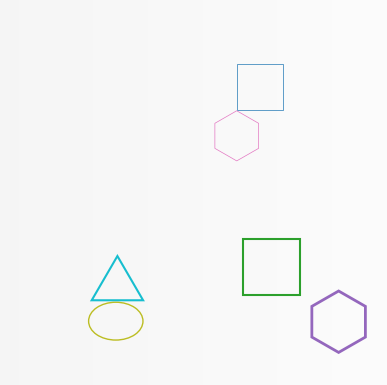[{"shape": "square", "thickness": 0.5, "radius": 0.3, "center": [0.67, 0.775]}, {"shape": "square", "thickness": 1.5, "radius": 0.36, "center": [0.701, 0.306]}, {"shape": "hexagon", "thickness": 2, "radius": 0.4, "center": [0.874, 0.164]}, {"shape": "hexagon", "thickness": 0.5, "radius": 0.33, "center": [0.611, 0.647]}, {"shape": "oval", "thickness": 1, "radius": 0.35, "center": [0.299, 0.166]}, {"shape": "triangle", "thickness": 1.5, "radius": 0.38, "center": [0.303, 0.258]}]